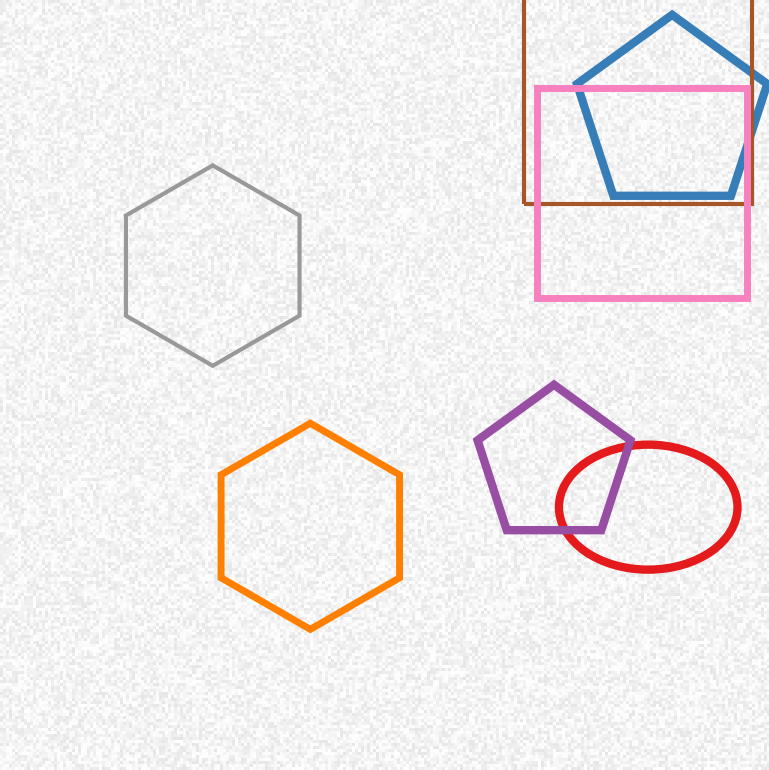[{"shape": "oval", "thickness": 3, "radius": 0.58, "center": [0.842, 0.341]}, {"shape": "pentagon", "thickness": 3, "radius": 0.65, "center": [0.873, 0.851]}, {"shape": "pentagon", "thickness": 3, "radius": 0.52, "center": [0.72, 0.396]}, {"shape": "hexagon", "thickness": 2.5, "radius": 0.67, "center": [0.403, 0.316]}, {"shape": "square", "thickness": 1.5, "radius": 0.74, "center": [0.828, 0.884]}, {"shape": "square", "thickness": 2.5, "radius": 0.68, "center": [0.834, 0.75]}, {"shape": "hexagon", "thickness": 1.5, "radius": 0.65, "center": [0.276, 0.655]}]